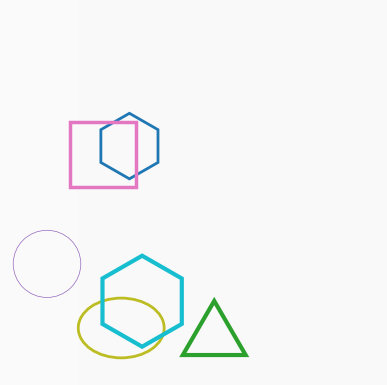[{"shape": "hexagon", "thickness": 2, "radius": 0.43, "center": [0.334, 0.621]}, {"shape": "triangle", "thickness": 3, "radius": 0.47, "center": [0.553, 0.125]}, {"shape": "circle", "thickness": 0.5, "radius": 0.44, "center": [0.121, 0.315]}, {"shape": "square", "thickness": 2.5, "radius": 0.42, "center": [0.265, 0.599]}, {"shape": "oval", "thickness": 2, "radius": 0.55, "center": [0.313, 0.148]}, {"shape": "hexagon", "thickness": 3, "radius": 0.59, "center": [0.367, 0.218]}]